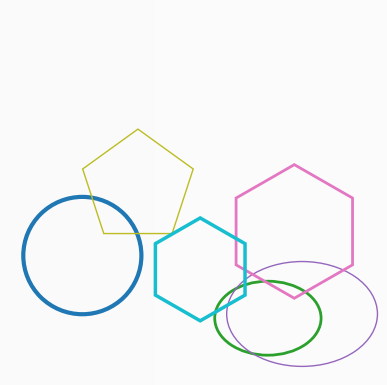[{"shape": "circle", "thickness": 3, "radius": 0.76, "center": [0.213, 0.336]}, {"shape": "oval", "thickness": 2, "radius": 0.69, "center": [0.691, 0.174]}, {"shape": "oval", "thickness": 1, "radius": 0.97, "center": [0.78, 0.185]}, {"shape": "hexagon", "thickness": 2, "radius": 0.87, "center": [0.76, 0.399]}, {"shape": "pentagon", "thickness": 1, "radius": 0.75, "center": [0.356, 0.515]}, {"shape": "hexagon", "thickness": 2.5, "radius": 0.67, "center": [0.517, 0.3]}]